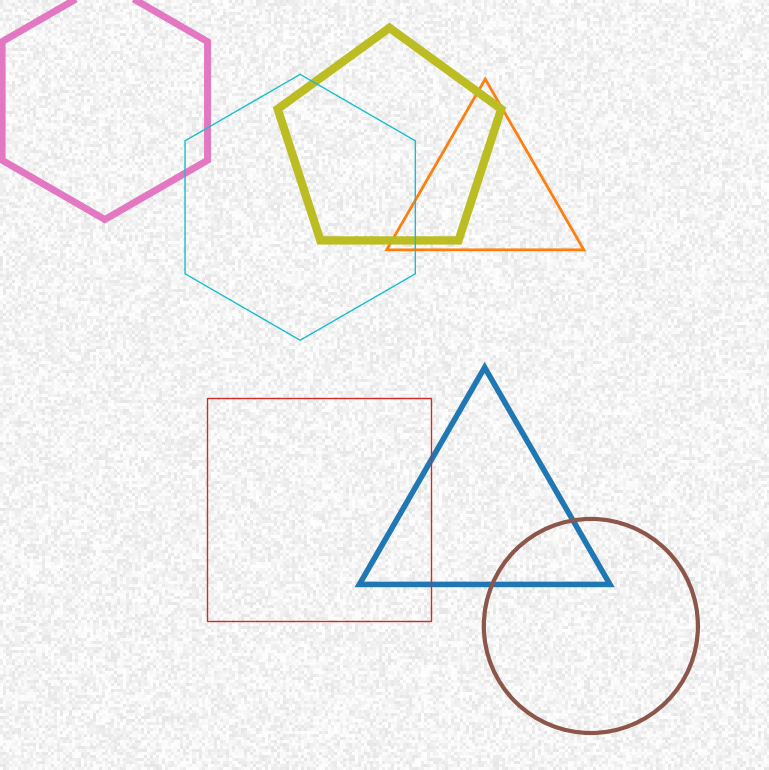[{"shape": "triangle", "thickness": 2, "radius": 0.94, "center": [0.629, 0.335]}, {"shape": "triangle", "thickness": 1, "radius": 0.74, "center": [0.63, 0.749]}, {"shape": "square", "thickness": 0.5, "radius": 0.73, "center": [0.414, 0.338]}, {"shape": "circle", "thickness": 1.5, "radius": 0.7, "center": [0.767, 0.187]}, {"shape": "hexagon", "thickness": 2.5, "radius": 0.77, "center": [0.136, 0.869]}, {"shape": "pentagon", "thickness": 3, "radius": 0.76, "center": [0.506, 0.811]}, {"shape": "hexagon", "thickness": 0.5, "radius": 0.86, "center": [0.39, 0.731]}]